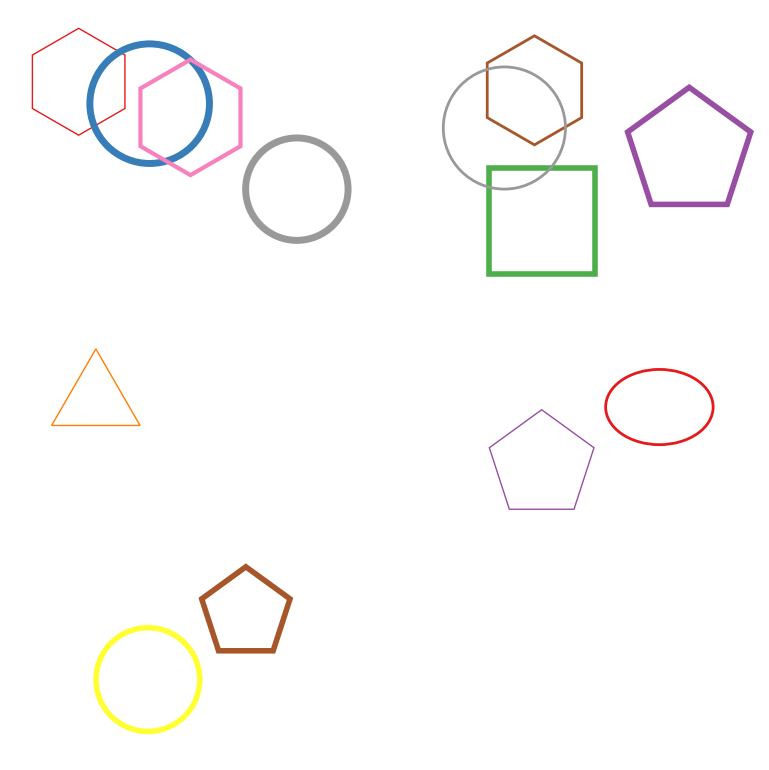[{"shape": "hexagon", "thickness": 0.5, "radius": 0.35, "center": [0.102, 0.894]}, {"shape": "oval", "thickness": 1, "radius": 0.35, "center": [0.856, 0.471]}, {"shape": "circle", "thickness": 2.5, "radius": 0.39, "center": [0.194, 0.865]}, {"shape": "square", "thickness": 2, "radius": 0.34, "center": [0.704, 0.713]}, {"shape": "pentagon", "thickness": 0.5, "radius": 0.36, "center": [0.703, 0.396]}, {"shape": "pentagon", "thickness": 2, "radius": 0.42, "center": [0.895, 0.803]}, {"shape": "triangle", "thickness": 0.5, "radius": 0.33, "center": [0.124, 0.481]}, {"shape": "circle", "thickness": 2, "radius": 0.34, "center": [0.192, 0.117]}, {"shape": "pentagon", "thickness": 2, "radius": 0.3, "center": [0.319, 0.204]}, {"shape": "hexagon", "thickness": 1, "radius": 0.35, "center": [0.694, 0.883]}, {"shape": "hexagon", "thickness": 1.5, "radius": 0.38, "center": [0.247, 0.848]}, {"shape": "circle", "thickness": 1, "radius": 0.4, "center": [0.655, 0.834]}, {"shape": "circle", "thickness": 2.5, "radius": 0.33, "center": [0.386, 0.754]}]